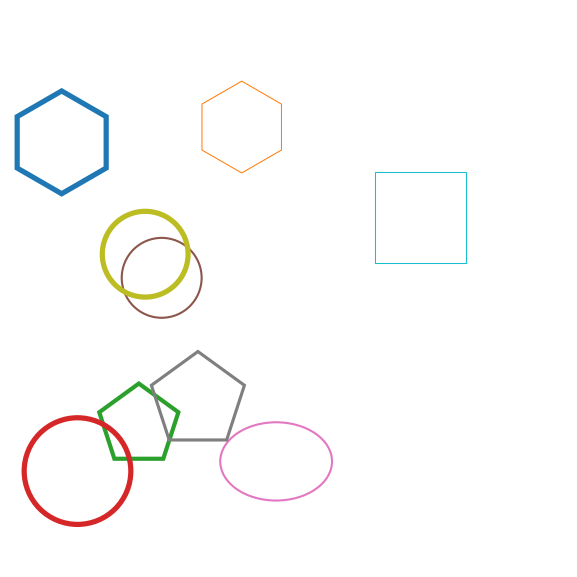[{"shape": "hexagon", "thickness": 2.5, "radius": 0.44, "center": [0.107, 0.753]}, {"shape": "hexagon", "thickness": 0.5, "radius": 0.4, "center": [0.419, 0.779]}, {"shape": "pentagon", "thickness": 2, "radius": 0.36, "center": [0.24, 0.263]}, {"shape": "circle", "thickness": 2.5, "radius": 0.46, "center": [0.134, 0.183]}, {"shape": "circle", "thickness": 1, "radius": 0.35, "center": [0.28, 0.518]}, {"shape": "oval", "thickness": 1, "radius": 0.48, "center": [0.478, 0.2]}, {"shape": "pentagon", "thickness": 1.5, "radius": 0.42, "center": [0.343, 0.306]}, {"shape": "circle", "thickness": 2.5, "radius": 0.37, "center": [0.251, 0.559]}, {"shape": "square", "thickness": 0.5, "radius": 0.39, "center": [0.728, 0.623]}]